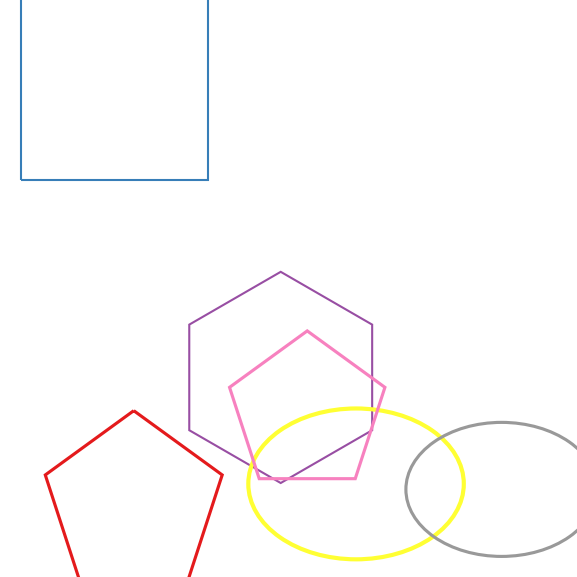[{"shape": "pentagon", "thickness": 1.5, "radius": 0.81, "center": [0.232, 0.127]}, {"shape": "square", "thickness": 1, "radius": 0.81, "center": [0.199, 0.85]}, {"shape": "hexagon", "thickness": 1, "radius": 0.91, "center": [0.486, 0.346]}, {"shape": "oval", "thickness": 2, "radius": 0.93, "center": [0.617, 0.161]}, {"shape": "pentagon", "thickness": 1.5, "radius": 0.71, "center": [0.532, 0.285]}, {"shape": "oval", "thickness": 1.5, "radius": 0.83, "center": [0.869, 0.152]}]